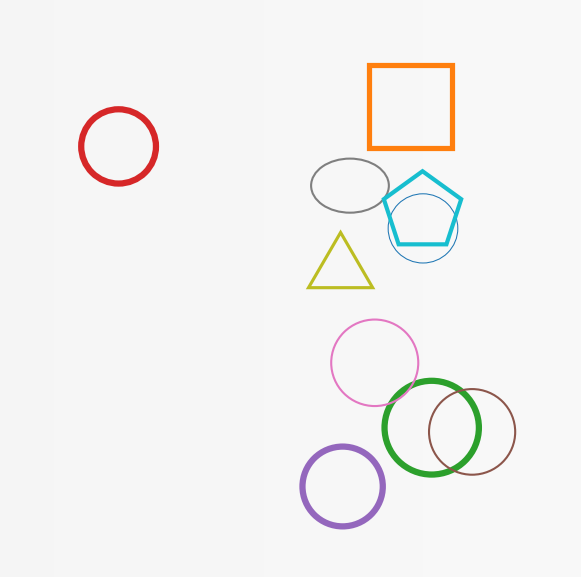[{"shape": "circle", "thickness": 0.5, "radius": 0.3, "center": [0.728, 0.604]}, {"shape": "square", "thickness": 2.5, "radius": 0.36, "center": [0.707, 0.815]}, {"shape": "circle", "thickness": 3, "radius": 0.41, "center": [0.743, 0.259]}, {"shape": "circle", "thickness": 3, "radius": 0.32, "center": [0.204, 0.746]}, {"shape": "circle", "thickness": 3, "radius": 0.35, "center": [0.589, 0.157]}, {"shape": "circle", "thickness": 1, "radius": 0.37, "center": [0.812, 0.251]}, {"shape": "circle", "thickness": 1, "radius": 0.37, "center": [0.645, 0.371]}, {"shape": "oval", "thickness": 1, "radius": 0.33, "center": [0.602, 0.678]}, {"shape": "triangle", "thickness": 1.5, "radius": 0.32, "center": [0.586, 0.533]}, {"shape": "pentagon", "thickness": 2, "radius": 0.35, "center": [0.727, 0.633]}]